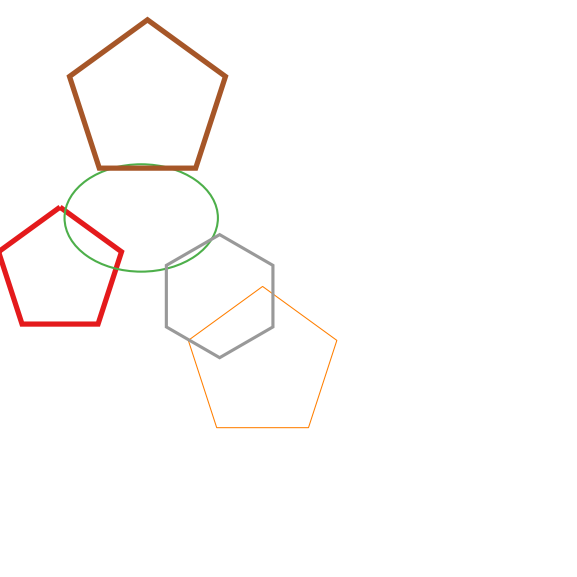[{"shape": "pentagon", "thickness": 2.5, "radius": 0.56, "center": [0.104, 0.529]}, {"shape": "oval", "thickness": 1, "radius": 0.66, "center": [0.245, 0.622]}, {"shape": "pentagon", "thickness": 0.5, "radius": 0.68, "center": [0.455, 0.368]}, {"shape": "pentagon", "thickness": 2.5, "radius": 0.71, "center": [0.255, 0.823]}, {"shape": "hexagon", "thickness": 1.5, "radius": 0.53, "center": [0.38, 0.486]}]